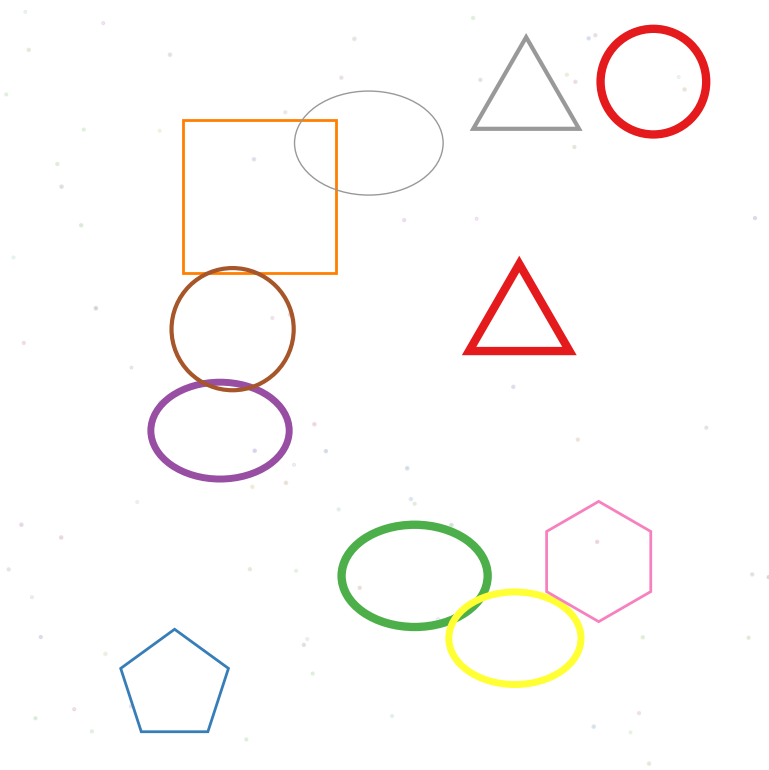[{"shape": "circle", "thickness": 3, "radius": 0.34, "center": [0.849, 0.894]}, {"shape": "triangle", "thickness": 3, "radius": 0.38, "center": [0.674, 0.582]}, {"shape": "pentagon", "thickness": 1, "radius": 0.37, "center": [0.227, 0.109]}, {"shape": "oval", "thickness": 3, "radius": 0.47, "center": [0.538, 0.252]}, {"shape": "oval", "thickness": 2.5, "radius": 0.45, "center": [0.286, 0.441]}, {"shape": "square", "thickness": 1, "radius": 0.5, "center": [0.337, 0.744]}, {"shape": "oval", "thickness": 2.5, "radius": 0.43, "center": [0.669, 0.171]}, {"shape": "circle", "thickness": 1.5, "radius": 0.4, "center": [0.302, 0.573]}, {"shape": "hexagon", "thickness": 1, "radius": 0.39, "center": [0.778, 0.271]}, {"shape": "oval", "thickness": 0.5, "radius": 0.48, "center": [0.479, 0.814]}, {"shape": "triangle", "thickness": 1.5, "radius": 0.4, "center": [0.683, 0.872]}]